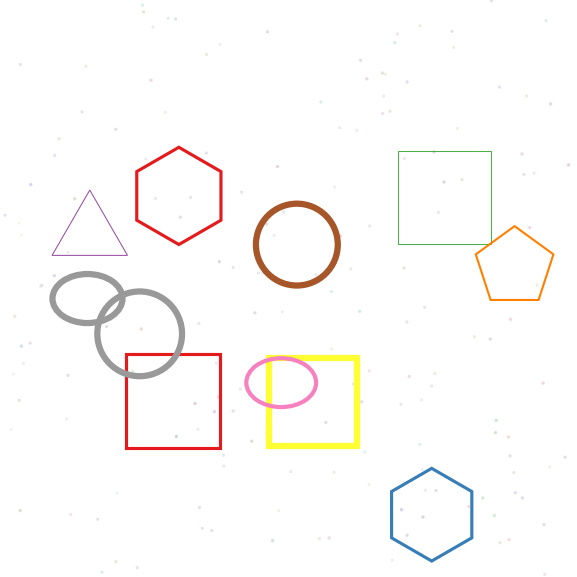[{"shape": "square", "thickness": 1.5, "radius": 0.41, "center": [0.299, 0.305]}, {"shape": "hexagon", "thickness": 1.5, "radius": 0.42, "center": [0.31, 0.66]}, {"shape": "hexagon", "thickness": 1.5, "radius": 0.4, "center": [0.748, 0.108]}, {"shape": "square", "thickness": 0.5, "radius": 0.4, "center": [0.77, 0.658]}, {"shape": "triangle", "thickness": 0.5, "radius": 0.38, "center": [0.155, 0.595]}, {"shape": "pentagon", "thickness": 1, "radius": 0.35, "center": [0.891, 0.537]}, {"shape": "square", "thickness": 3, "radius": 0.38, "center": [0.542, 0.302]}, {"shape": "circle", "thickness": 3, "radius": 0.35, "center": [0.514, 0.576]}, {"shape": "oval", "thickness": 2, "radius": 0.3, "center": [0.487, 0.337]}, {"shape": "oval", "thickness": 3, "radius": 0.3, "center": [0.151, 0.482]}, {"shape": "circle", "thickness": 3, "radius": 0.37, "center": [0.242, 0.421]}]